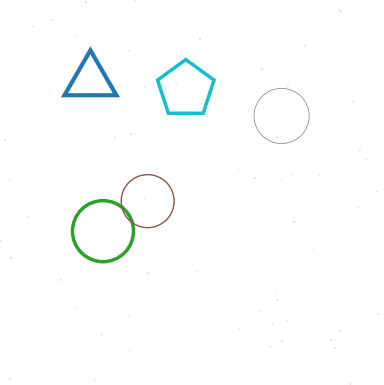[{"shape": "triangle", "thickness": 3, "radius": 0.39, "center": [0.235, 0.792]}, {"shape": "circle", "thickness": 2.5, "radius": 0.4, "center": [0.268, 0.4]}, {"shape": "circle", "thickness": 1, "radius": 0.34, "center": [0.384, 0.478]}, {"shape": "circle", "thickness": 0.5, "radius": 0.36, "center": [0.731, 0.699]}, {"shape": "pentagon", "thickness": 2.5, "radius": 0.39, "center": [0.483, 0.768]}]